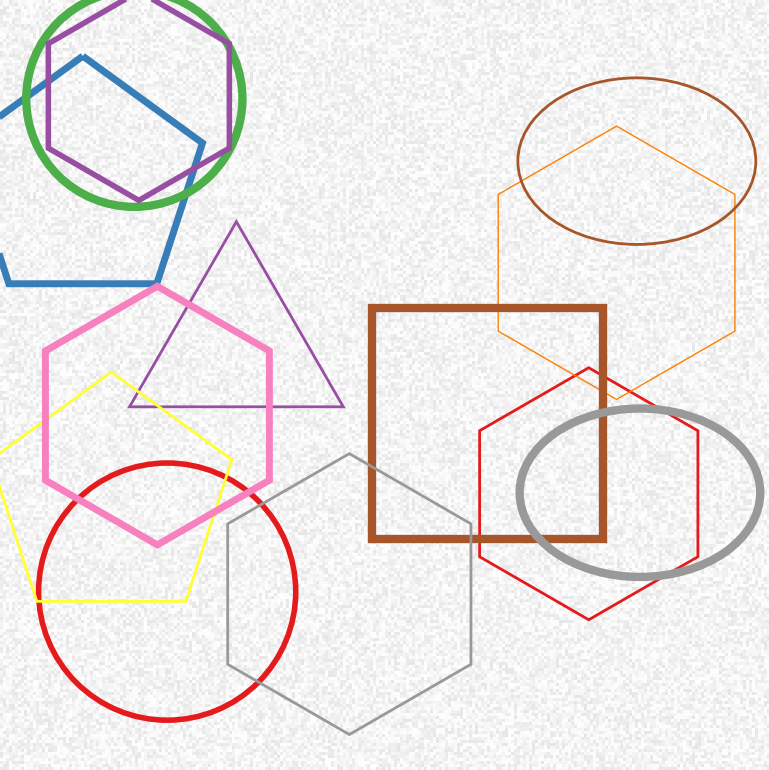[{"shape": "circle", "thickness": 2, "radius": 0.83, "center": [0.217, 0.232]}, {"shape": "hexagon", "thickness": 1, "radius": 0.82, "center": [0.765, 0.359]}, {"shape": "pentagon", "thickness": 2.5, "radius": 0.82, "center": [0.108, 0.764]}, {"shape": "circle", "thickness": 3, "radius": 0.7, "center": [0.174, 0.872]}, {"shape": "hexagon", "thickness": 2, "radius": 0.68, "center": [0.18, 0.875]}, {"shape": "triangle", "thickness": 1, "radius": 0.8, "center": [0.307, 0.552]}, {"shape": "hexagon", "thickness": 0.5, "radius": 0.89, "center": [0.801, 0.659]}, {"shape": "pentagon", "thickness": 1, "radius": 0.82, "center": [0.145, 0.352]}, {"shape": "square", "thickness": 3, "radius": 0.75, "center": [0.633, 0.45]}, {"shape": "oval", "thickness": 1, "radius": 0.77, "center": [0.827, 0.791]}, {"shape": "hexagon", "thickness": 2.5, "radius": 0.84, "center": [0.204, 0.46]}, {"shape": "hexagon", "thickness": 1, "radius": 0.91, "center": [0.454, 0.228]}, {"shape": "oval", "thickness": 3, "radius": 0.78, "center": [0.831, 0.36]}]